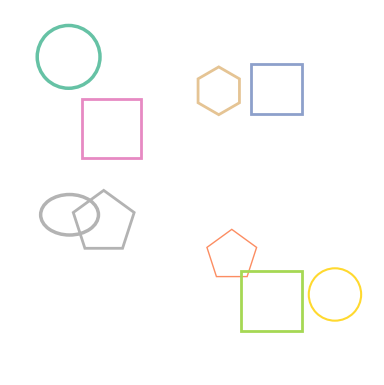[{"shape": "circle", "thickness": 2.5, "radius": 0.41, "center": [0.178, 0.852]}, {"shape": "pentagon", "thickness": 1, "radius": 0.34, "center": [0.602, 0.336]}, {"shape": "square", "thickness": 2, "radius": 0.33, "center": [0.718, 0.768]}, {"shape": "square", "thickness": 2, "radius": 0.38, "center": [0.289, 0.667]}, {"shape": "square", "thickness": 2, "radius": 0.39, "center": [0.706, 0.218]}, {"shape": "circle", "thickness": 1.5, "radius": 0.34, "center": [0.87, 0.235]}, {"shape": "hexagon", "thickness": 2, "radius": 0.31, "center": [0.568, 0.764]}, {"shape": "pentagon", "thickness": 2, "radius": 0.42, "center": [0.269, 0.422]}, {"shape": "oval", "thickness": 2.5, "radius": 0.38, "center": [0.181, 0.442]}]